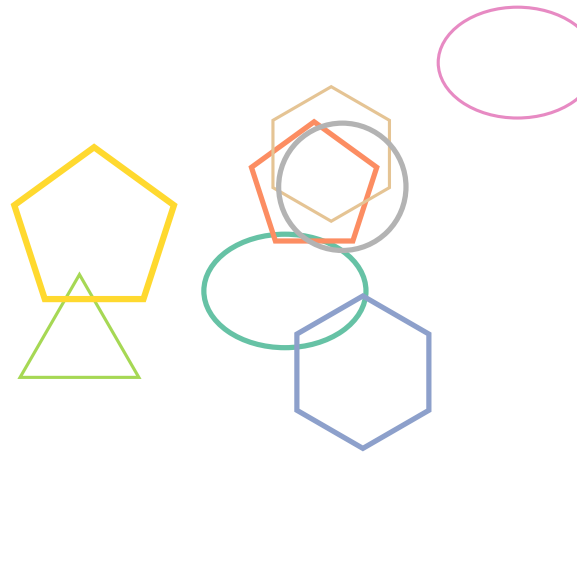[{"shape": "oval", "thickness": 2.5, "radius": 0.7, "center": [0.493, 0.495]}, {"shape": "pentagon", "thickness": 2.5, "radius": 0.57, "center": [0.544, 0.674]}, {"shape": "hexagon", "thickness": 2.5, "radius": 0.66, "center": [0.628, 0.355]}, {"shape": "oval", "thickness": 1.5, "radius": 0.69, "center": [0.896, 0.891]}, {"shape": "triangle", "thickness": 1.5, "radius": 0.59, "center": [0.138, 0.405]}, {"shape": "pentagon", "thickness": 3, "radius": 0.73, "center": [0.163, 0.599]}, {"shape": "hexagon", "thickness": 1.5, "radius": 0.58, "center": [0.574, 0.733]}, {"shape": "circle", "thickness": 2.5, "radius": 0.55, "center": [0.593, 0.676]}]